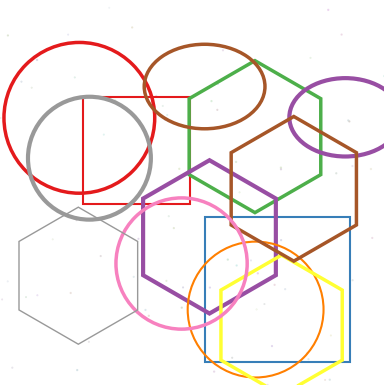[{"shape": "circle", "thickness": 2.5, "radius": 0.98, "center": [0.206, 0.694]}, {"shape": "square", "thickness": 1.5, "radius": 0.69, "center": [0.354, 0.609]}, {"shape": "square", "thickness": 1.5, "radius": 0.94, "center": [0.72, 0.248]}, {"shape": "hexagon", "thickness": 2.5, "radius": 0.99, "center": [0.662, 0.645]}, {"shape": "oval", "thickness": 3, "radius": 0.73, "center": [0.897, 0.695]}, {"shape": "hexagon", "thickness": 3, "radius": 1.0, "center": [0.544, 0.385]}, {"shape": "circle", "thickness": 1.5, "radius": 0.88, "center": [0.664, 0.196]}, {"shape": "hexagon", "thickness": 2.5, "radius": 0.91, "center": [0.731, 0.156]}, {"shape": "hexagon", "thickness": 2.5, "radius": 0.94, "center": [0.763, 0.51]}, {"shape": "oval", "thickness": 2.5, "radius": 0.78, "center": [0.531, 0.775]}, {"shape": "circle", "thickness": 2.5, "radius": 0.85, "center": [0.472, 0.316]}, {"shape": "hexagon", "thickness": 1, "radius": 0.89, "center": [0.203, 0.284]}, {"shape": "circle", "thickness": 3, "radius": 0.8, "center": [0.232, 0.589]}]